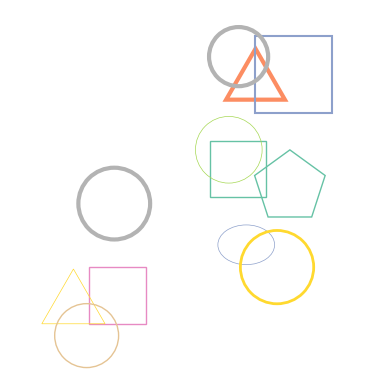[{"shape": "pentagon", "thickness": 1, "radius": 0.48, "center": [0.753, 0.514]}, {"shape": "square", "thickness": 1, "radius": 0.36, "center": [0.619, 0.561]}, {"shape": "triangle", "thickness": 3, "radius": 0.44, "center": [0.664, 0.785]}, {"shape": "oval", "thickness": 0.5, "radius": 0.37, "center": [0.64, 0.364]}, {"shape": "square", "thickness": 1.5, "radius": 0.5, "center": [0.763, 0.807]}, {"shape": "square", "thickness": 1, "radius": 0.37, "center": [0.305, 0.232]}, {"shape": "circle", "thickness": 0.5, "radius": 0.43, "center": [0.594, 0.611]}, {"shape": "circle", "thickness": 2, "radius": 0.48, "center": [0.72, 0.306]}, {"shape": "triangle", "thickness": 0.5, "radius": 0.47, "center": [0.191, 0.206]}, {"shape": "circle", "thickness": 1, "radius": 0.42, "center": [0.225, 0.128]}, {"shape": "circle", "thickness": 3, "radius": 0.47, "center": [0.297, 0.471]}, {"shape": "circle", "thickness": 3, "radius": 0.38, "center": [0.62, 0.853]}]